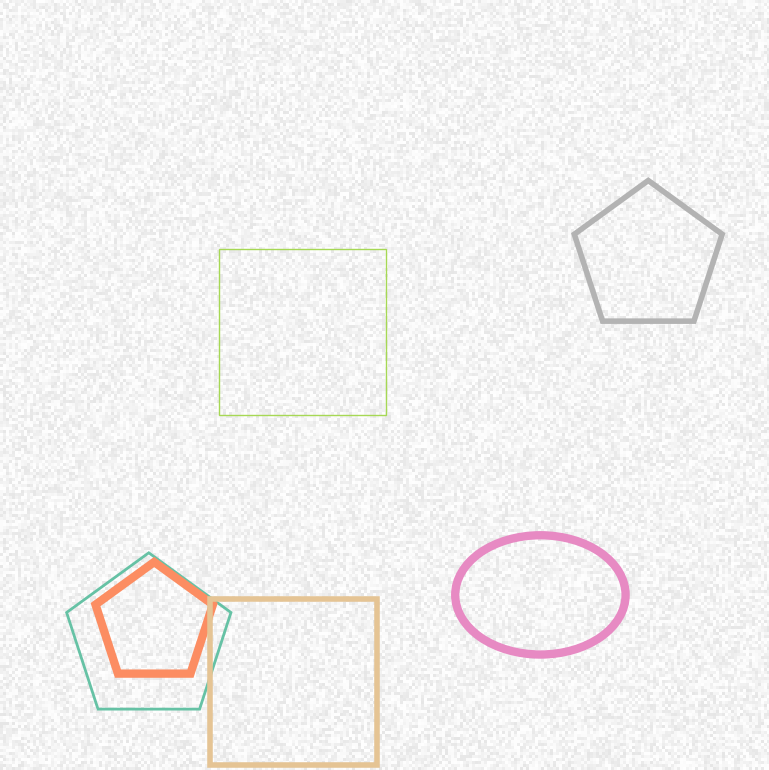[{"shape": "pentagon", "thickness": 1, "radius": 0.56, "center": [0.193, 0.17]}, {"shape": "pentagon", "thickness": 3, "radius": 0.4, "center": [0.2, 0.19]}, {"shape": "oval", "thickness": 3, "radius": 0.55, "center": [0.702, 0.227]}, {"shape": "square", "thickness": 0.5, "radius": 0.54, "center": [0.393, 0.569]}, {"shape": "square", "thickness": 2, "radius": 0.54, "center": [0.381, 0.114]}, {"shape": "pentagon", "thickness": 2, "radius": 0.5, "center": [0.842, 0.665]}]